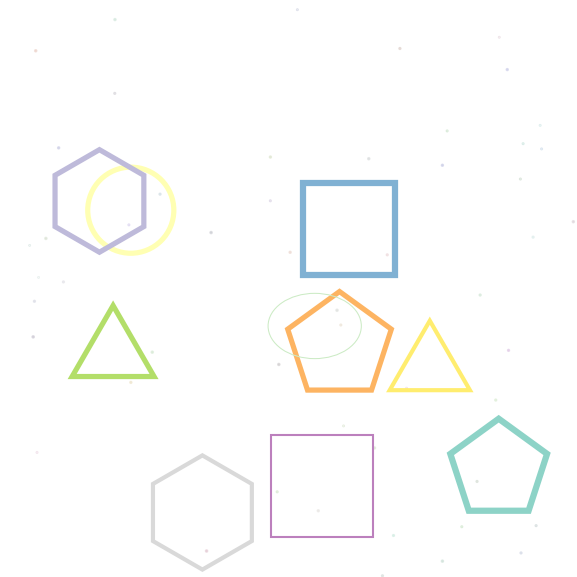[{"shape": "pentagon", "thickness": 3, "radius": 0.44, "center": [0.864, 0.186]}, {"shape": "circle", "thickness": 2.5, "radius": 0.37, "center": [0.226, 0.635]}, {"shape": "hexagon", "thickness": 2.5, "radius": 0.44, "center": [0.172, 0.651]}, {"shape": "square", "thickness": 3, "radius": 0.4, "center": [0.604, 0.603]}, {"shape": "pentagon", "thickness": 2.5, "radius": 0.47, "center": [0.588, 0.4]}, {"shape": "triangle", "thickness": 2.5, "radius": 0.41, "center": [0.196, 0.388]}, {"shape": "hexagon", "thickness": 2, "radius": 0.49, "center": [0.35, 0.112]}, {"shape": "square", "thickness": 1, "radius": 0.44, "center": [0.557, 0.157]}, {"shape": "oval", "thickness": 0.5, "radius": 0.4, "center": [0.545, 0.435]}, {"shape": "triangle", "thickness": 2, "radius": 0.4, "center": [0.744, 0.364]}]